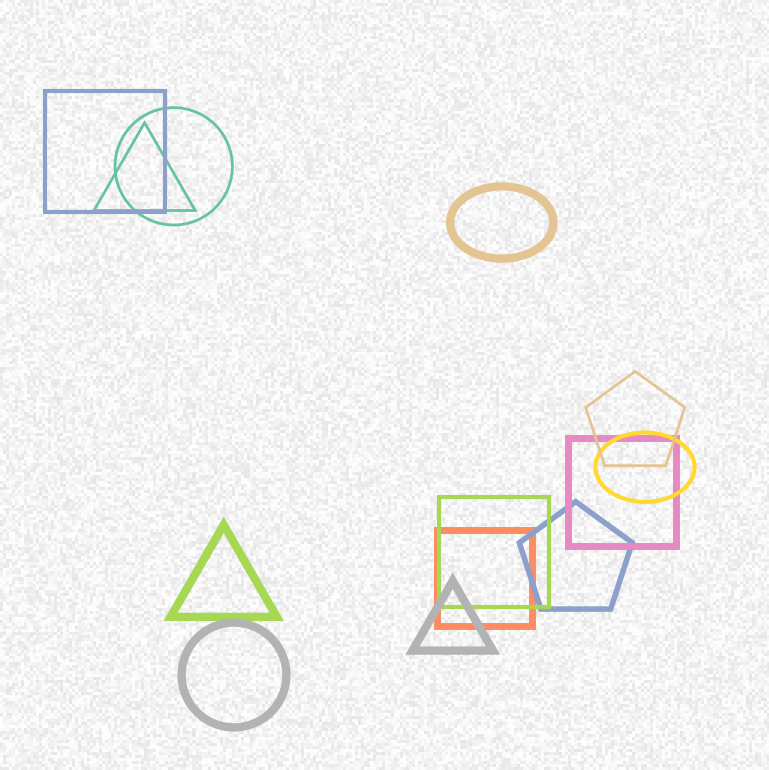[{"shape": "triangle", "thickness": 1, "radius": 0.38, "center": [0.188, 0.765]}, {"shape": "circle", "thickness": 1, "radius": 0.38, "center": [0.226, 0.784]}, {"shape": "square", "thickness": 2.5, "radius": 0.31, "center": [0.629, 0.249]}, {"shape": "square", "thickness": 1.5, "radius": 0.39, "center": [0.136, 0.803]}, {"shape": "pentagon", "thickness": 2, "radius": 0.39, "center": [0.748, 0.271]}, {"shape": "square", "thickness": 2.5, "radius": 0.35, "center": [0.807, 0.361]}, {"shape": "triangle", "thickness": 3, "radius": 0.4, "center": [0.29, 0.239]}, {"shape": "square", "thickness": 1.5, "radius": 0.36, "center": [0.642, 0.283]}, {"shape": "oval", "thickness": 1.5, "radius": 0.32, "center": [0.838, 0.393]}, {"shape": "pentagon", "thickness": 1, "radius": 0.34, "center": [0.825, 0.45]}, {"shape": "oval", "thickness": 3, "radius": 0.34, "center": [0.652, 0.711]}, {"shape": "triangle", "thickness": 3, "radius": 0.3, "center": [0.588, 0.185]}, {"shape": "circle", "thickness": 3, "radius": 0.34, "center": [0.304, 0.123]}]